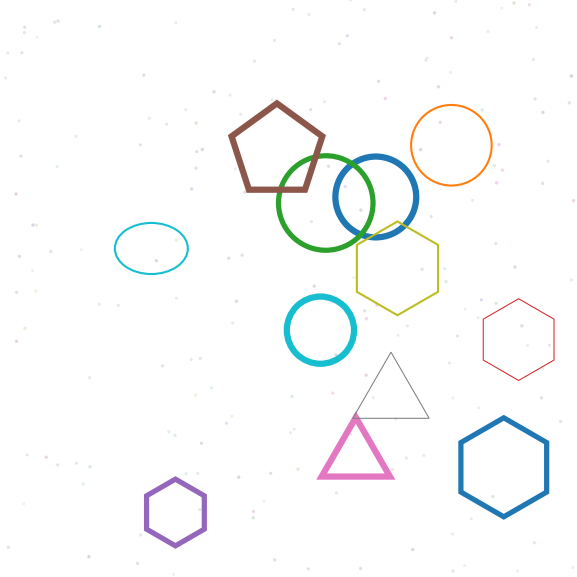[{"shape": "hexagon", "thickness": 2.5, "radius": 0.43, "center": [0.872, 0.19]}, {"shape": "circle", "thickness": 3, "radius": 0.35, "center": [0.651, 0.658]}, {"shape": "circle", "thickness": 1, "radius": 0.35, "center": [0.782, 0.748]}, {"shape": "circle", "thickness": 2.5, "radius": 0.41, "center": [0.564, 0.648]}, {"shape": "hexagon", "thickness": 0.5, "radius": 0.35, "center": [0.898, 0.411]}, {"shape": "hexagon", "thickness": 2.5, "radius": 0.29, "center": [0.304, 0.112]}, {"shape": "pentagon", "thickness": 3, "radius": 0.41, "center": [0.48, 0.737]}, {"shape": "triangle", "thickness": 3, "radius": 0.34, "center": [0.616, 0.208]}, {"shape": "triangle", "thickness": 0.5, "radius": 0.38, "center": [0.677, 0.313]}, {"shape": "hexagon", "thickness": 1, "radius": 0.41, "center": [0.688, 0.534]}, {"shape": "oval", "thickness": 1, "radius": 0.32, "center": [0.262, 0.569]}, {"shape": "circle", "thickness": 3, "radius": 0.29, "center": [0.555, 0.427]}]